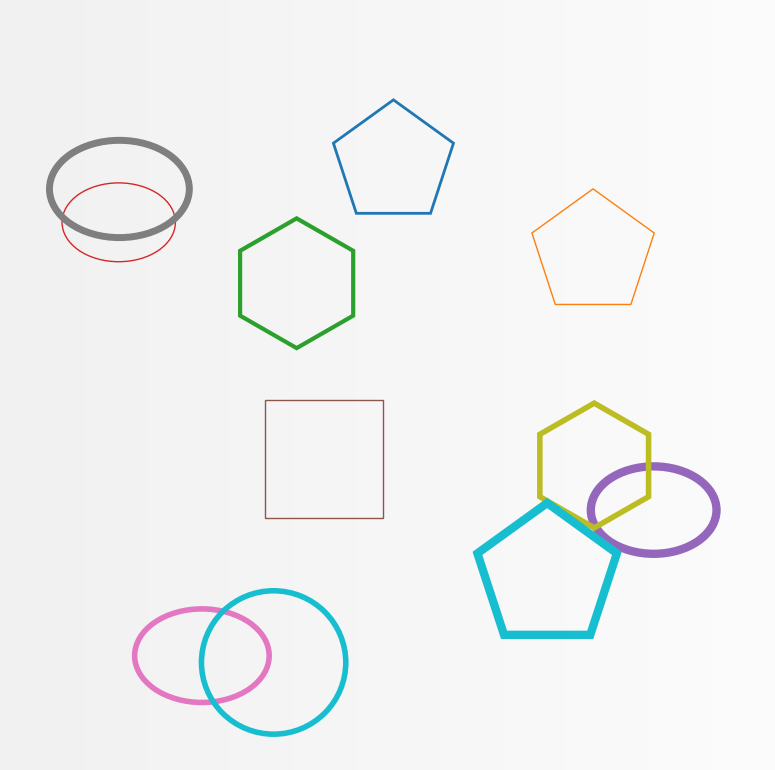[{"shape": "pentagon", "thickness": 1, "radius": 0.41, "center": [0.508, 0.789]}, {"shape": "pentagon", "thickness": 0.5, "radius": 0.41, "center": [0.765, 0.672]}, {"shape": "hexagon", "thickness": 1.5, "radius": 0.42, "center": [0.383, 0.632]}, {"shape": "oval", "thickness": 0.5, "radius": 0.37, "center": [0.153, 0.711]}, {"shape": "oval", "thickness": 3, "radius": 0.41, "center": [0.843, 0.338]}, {"shape": "square", "thickness": 0.5, "radius": 0.38, "center": [0.418, 0.404]}, {"shape": "oval", "thickness": 2, "radius": 0.43, "center": [0.261, 0.148]}, {"shape": "oval", "thickness": 2.5, "radius": 0.45, "center": [0.154, 0.755]}, {"shape": "hexagon", "thickness": 2, "radius": 0.4, "center": [0.767, 0.395]}, {"shape": "circle", "thickness": 2, "radius": 0.47, "center": [0.353, 0.14]}, {"shape": "pentagon", "thickness": 3, "radius": 0.47, "center": [0.706, 0.252]}]